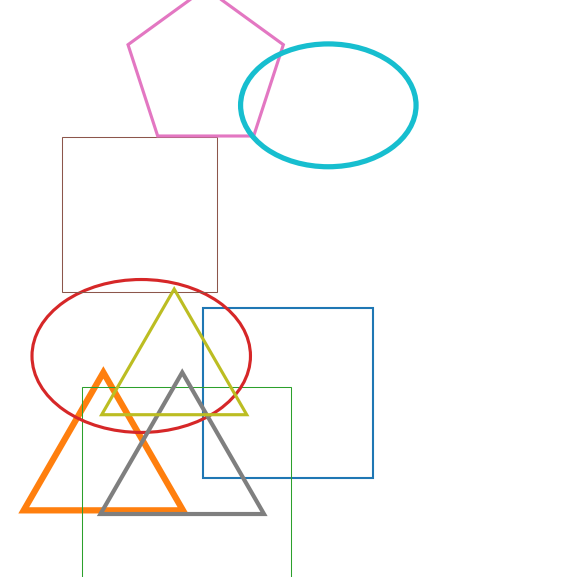[{"shape": "square", "thickness": 1, "radius": 0.73, "center": [0.499, 0.319]}, {"shape": "triangle", "thickness": 3, "radius": 0.8, "center": [0.179, 0.195]}, {"shape": "square", "thickness": 0.5, "radius": 0.91, "center": [0.323, 0.148]}, {"shape": "oval", "thickness": 1.5, "radius": 0.95, "center": [0.245, 0.383]}, {"shape": "square", "thickness": 0.5, "radius": 0.67, "center": [0.241, 0.628]}, {"shape": "pentagon", "thickness": 1.5, "radius": 0.71, "center": [0.356, 0.878]}, {"shape": "triangle", "thickness": 2, "radius": 0.82, "center": [0.316, 0.191]}, {"shape": "triangle", "thickness": 1.5, "radius": 0.73, "center": [0.302, 0.354]}, {"shape": "oval", "thickness": 2.5, "radius": 0.76, "center": [0.569, 0.817]}]